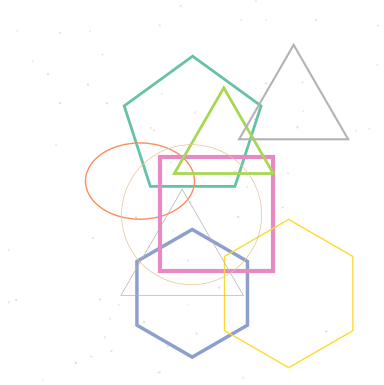[{"shape": "pentagon", "thickness": 2, "radius": 0.93, "center": [0.5, 0.667]}, {"shape": "oval", "thickness": 1, "radius": 0.71, "center": [0.364, 0.53]}, {"shape": "hexagon", "thickness": 2.5, "radius": 0.83, "center": [0.499, 0.238]}, {"shape": "square", "thickness": 3, "radius": 0.74, "center": [0.562, 0.445]}, {"shape": "triangle", "thickness": 2, "radius": 0.74, "center": [0.581, 0.624]}, {"shape": "hexagon", "thickness": 1, "radius": 0.96, "center": [0.75, 0.238]}, {"shape": "circle", "thickness": 0.5, "radius": 0.91, "center": [0.498, 0.442]}, {"shape": "triangle", "thickness": 0.5, "radius": 0.92, "center": [0.473, 0.324]}, {"shape": "triangle", "thickness": 1.5, "radius": 0.82, "center": [0.763, 0.72]}]